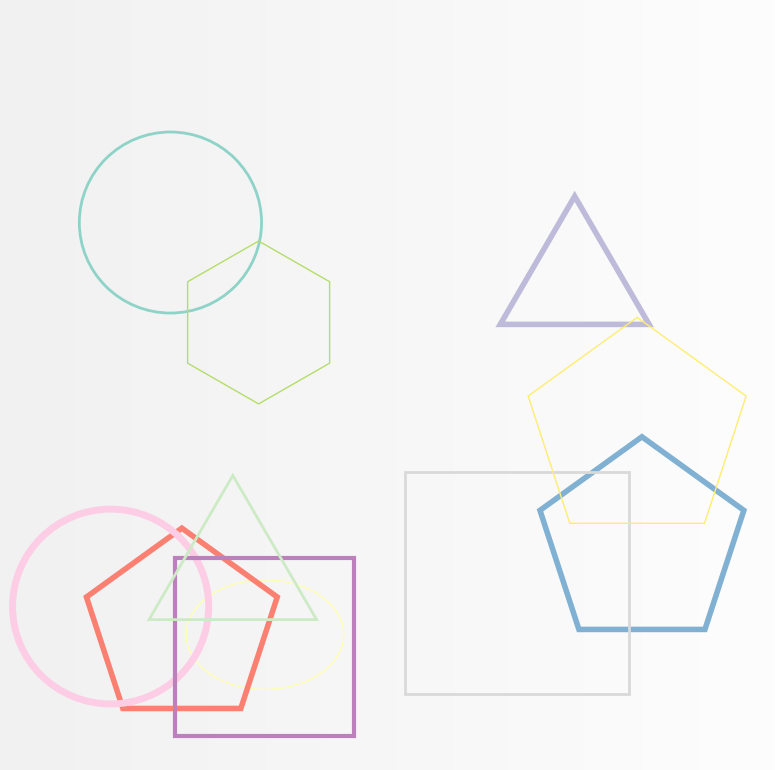[{"shape": "circle", "thickness": 1, "radius": 0.59, "center": [0.22, 0.711]}, {"shape": "oval", "thickness": 0.5, "radius": 0.51, "center": [0.342, 0.176]}, {"shape": "triangle", "thickness": 2, "radius": 0.55, "center": [0.742, 0.634]}, {"shape": "pentagon", "thickness": 2, "radius": 0.65, "center": [0.235, 0.185]}, {"shape": "pentagon", "thickness": 2, "radius": 0.69, "center": [0.828, 0.294]}, {"shape": "hexagon", "thickness": 0.5, "radius": 0.53, "center": [0.334, 0.581]}, {"shape": "circle", "thickness": 2.5, "radius": 0.63, "center": [0.143, 0.212]}, {"shape": "square", "thickness": 1, "radius": 0.72, "center": [0.667, 0.243]}, {"shape": "square", "thickness": 1.5, "radius": 0.58, "center": [0.342, 0.16]}, {"shape": "triangle", "thickness": 1, "radius": 0.62, "center": [0.3, 0.258]}, {"shape": "pentagon", "thickness": 0.5, "radius": 0.74, "center": [0.822, 0.44]}]